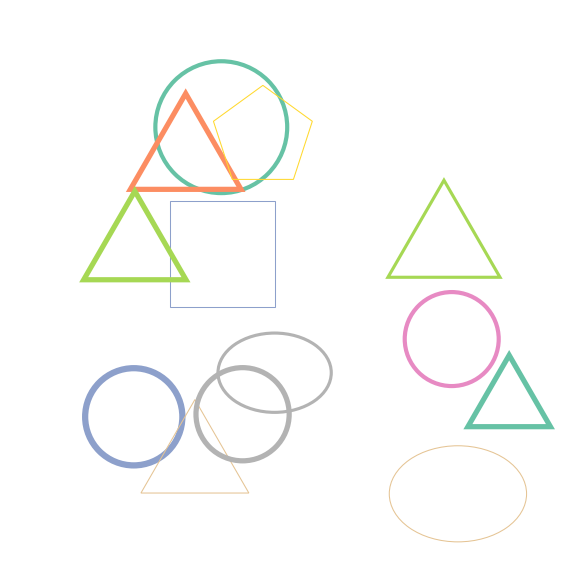[{"shape": "circle", "thickness": 2, "radius": 0.57, "center": [0.383, 0.779]}, {"shape": "triangle", "thickness": 2.5, "radius": 0.41, "center": [0.882, 0.302]}, {"shape": "triangle", "thickness": 2.5, "radius": 0.55, "center": [0.322, 0.727]}, {"shape": "square", "thickness": 0.5, "radius": 0.46, "center": [0.385, 0.559]}, {"shape": "circle", "thickness": 3, "radius": 0.42, "center": [0.232, 0.277]}, {"shape": "circle", "thickness": 2, "radius": 0.41, "center": [0.782, 0.412]}, {"shape": "triangle", "thickness": 2.5, "radius": 0.51, "center": [0.233, 0.566]}, {"shape": "triangle", "thickness": 1.5, "radius": 0.56, "center": [0.769, 0.575]}, {"shape": "pentagon", "thickness": 0.5, "radius": 0.45, "center": [0.455, 0.761]}, {"shape": "oval", "thickness": 0.5, "radius": 0.59, "center": [0.793, 0.144]}, {"shape": "triangle", "thickness": 0.5, "radius": 0.54, "center": [0.338, 0.199]}, {"shape": "oval", "thickness": 1.5, "radius": 0.49, "center": [0.476, 0.354]}, {"shape": "circle", "thickness": 2.5, "radius": 0.4, "center": [0.42, 0.282]}]